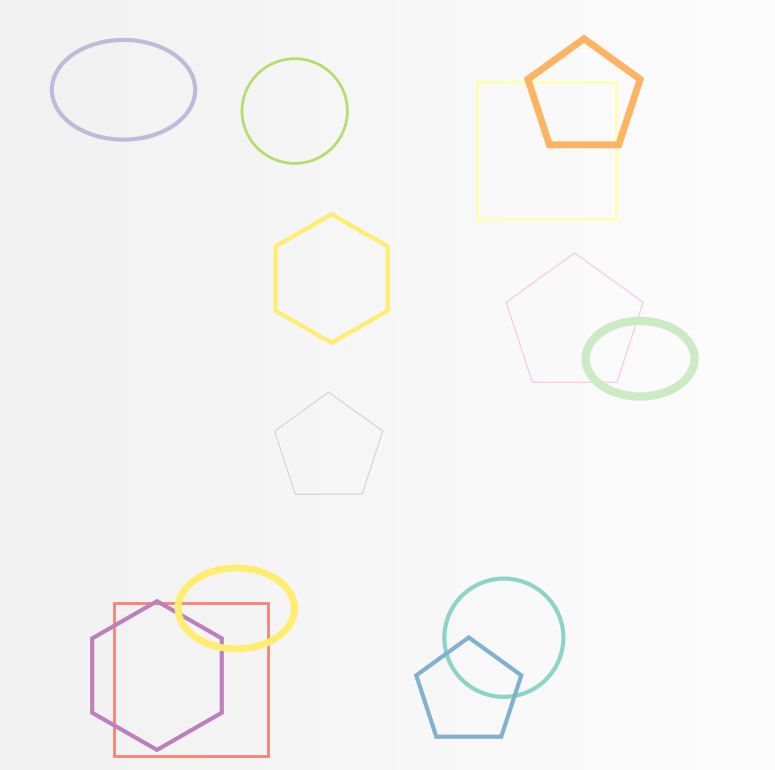[{"shape": "circle", "thickness": 1.5, "radius": 0.38, "center": [0.65, 0.172]}, {"shape": "square", "thickness": 1, "radius": 0.45, "center": [0.705, 0.804]}, {"shape": "oval", "thickness": 1.5, "radius": 0.46, "center": [0.159, 0.883]}, {"shape": "square", "thickness": 1, "radius": 0.5, "center": [0.246, 0.118]}, {"shape": "pentagon", "thickness": 1.5, "radius": 0.36, "center": [0.605, 0.101]}, {"shape": "pentagon", "thickness": 2.5, "radius": 0.38, "center": [0.754, 0.874]}, {"shape": "circle", "thickness": 1, "radius": 0.34, "center": [0.38, 0.856]}, {"shape": "pentagon", "thickness": 0.5, "radius": 0.46, "center": [0.741, 0.579]}, {"shape": "pentagon", "thickness": 0.5, "radius": 0.37, "center": [0.424, 0.417]}, {"shape": "hexagon", "thickness": 1.5, "radius": 0.48, "center": [0.203, 0.123]}, {"shape": "oval", "thickness": 3, "radius": 0.35, "center": [0.826, 0.534]}, {"shape": "oval", "thickness": 2.5, "radius": 0.38, "center": [0.305, 0.21]}, {"shape": "hexagon", "thickness": 1.5, "radius": 0.42, "center": [0.428, 0.638]}]